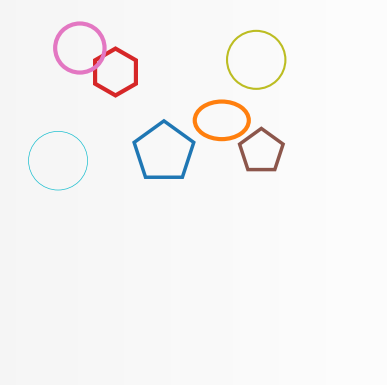[{"shape": "pentagon", "thickness": 2.5, "radius": 0.4, "center": [0.423, 0.605]}, {"shape": "oval", "thickness": 3, "radius": 0.35, "center": [0.572, 0.687]}, {"shape": "hexagon", "thickness": 3, "radius": 0.3, "center": [0.298, 0.813]}, {"shape": "pentagon", "thickness": 2.5, "radius": 0.3, "center": [0.674, 0.607]}, {"shape": "circle", "thickness": 3, "radius": 0.32, "center": [0.206, 0.875]}, {"shape": "circle", "thickness": 1.5, "radius": 0.38, "center": [0.661, 0.845]}, {"shape": "circle", "thickness": 0.5, "radius": 0.38, "center": [0.15, 0.583]}]